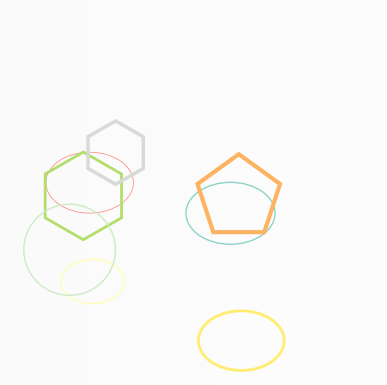[{"shape": "oval", "thickness": 1, "radius": 0.57, "center": [0.595, 0.446]}, {"shape": "oval", "thickness": 1, "radius": 0.41, "center": [0.239, 0.269]}, {"shape": "oval", "thickness": 0.5, "radius": 0.56, "center": [0.231, 0.526]}, {"shape": "pentagon", "thickness": 3, "radius": 0.56, "center": [0.616, 0.488]}, {"shape": "hexagon", "thickness": 2, "radius": 0.57, "center": [0.215, 0.491]}, {"shape": "hexagon", "thickness": 2.5, "radius": 0.41, "center": [0.298, 0.604]}, {"shape": "circle", "thickness": 1, "radius": 0.59, "center": [0.18, 0.351]}, {"shape": "oval", "thickness": 2, "radius": 0.55, "center": [0.623, 0.115]}]